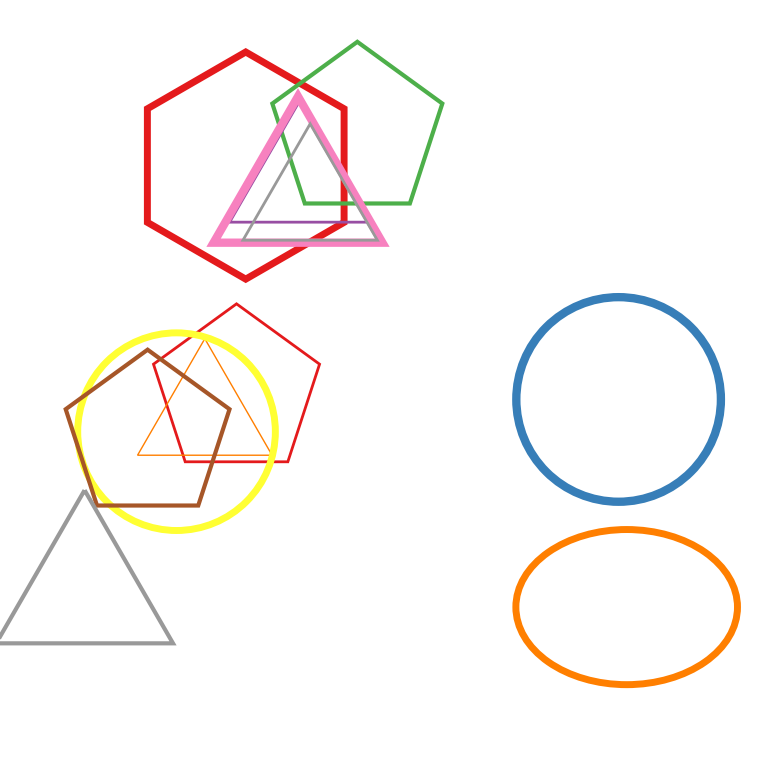[{"shape": "pentagon", "thickness": 1, "radius": 0.57, "center": [0.307, 0.492]}, {"shape": "hexagon", "thickness": 2.5, "radius": 0.74, "center": [0.319, 0.785]}, {"shape": "circle", "thickness": 3, "radius": 0.66, "center": [0.803, 0.481]}, {"shape": "pentagon", "thickness": 1.5, "radius": 0.58, "center": [0.464, 0.83]}, {"shape": "triangle", "thickness": 1, "radius": 0.53, "center": [0.391, 0.765]}, {"shape": "triangle", "thickness": 0.5, "radius": 0.5, "center": [0.266, 0.459]}, {"shape": "oval", "thickness": 2.5, "radius": 0.72, "center": [0.814, 0.212]}, {"shape": "circle", "thickness": 2.5, "radius": 0.64, "center": [0.229, 0.439]}, {"shape": "pentagon", "thickness": 1.5, "radius": 0.56, "center": [0.192, 0.434]}, {"shape": "triangle", "thickness": 3, "radius": 0.63, "center": [0.387, 0.748]}, {"shape": "triangle", "thickness": 1.5, "radius": 0.66, "center": [0.11, 0.231]}, {"shape": "triangle", "thickness": 1, "radius": 0.5, "center": [0.403, 0.738]}]